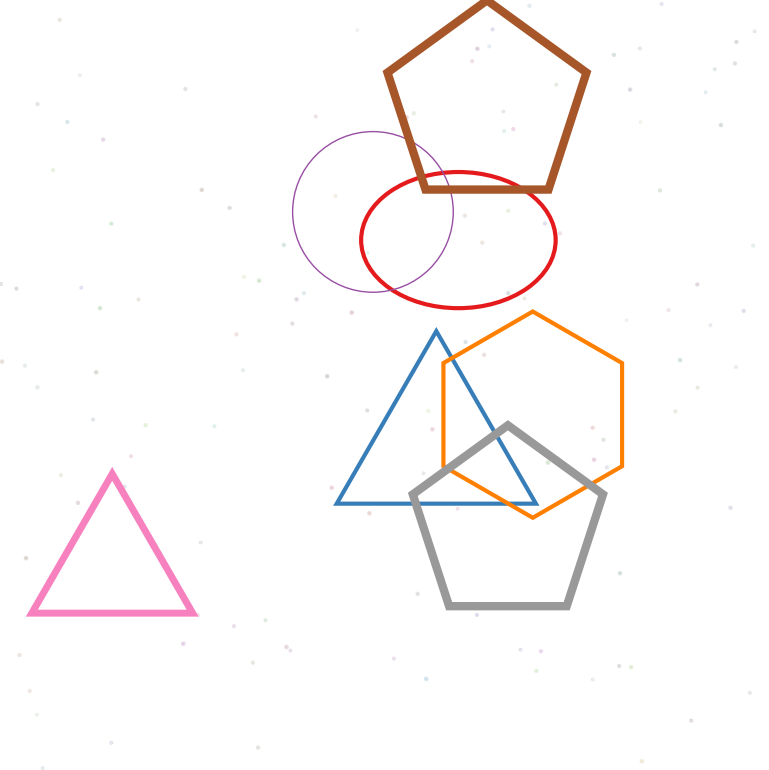[{"shape": "oval", "thickness": 1.5, "radius": 0.63, "center": [0.595, 0.688]}, {"shape": "triangle", "thickness": 1.5, "radius": 0.75, "center": [0.567, 0.421]}, {"shape": "circle", "thickness": 0.5, "radius": 0.52, "center": [0.484, 0.725]}, {"shape": "hexagon", "thickness": 1.5, "radius": 0.67, "center": [0.692, 0.462]}, {"shape": "pentagon", "thickness": 3, "radius": 0.68, "center": [0.632, 0.864]}, {"shape": "triangle", "thickness": 2.5, "radius": 0.6, "center": [0.146, 0.264]}, {"shape": "pentagon", "thickness": 3, "radius": 0.65, "center": [0.66, 0.318]}]